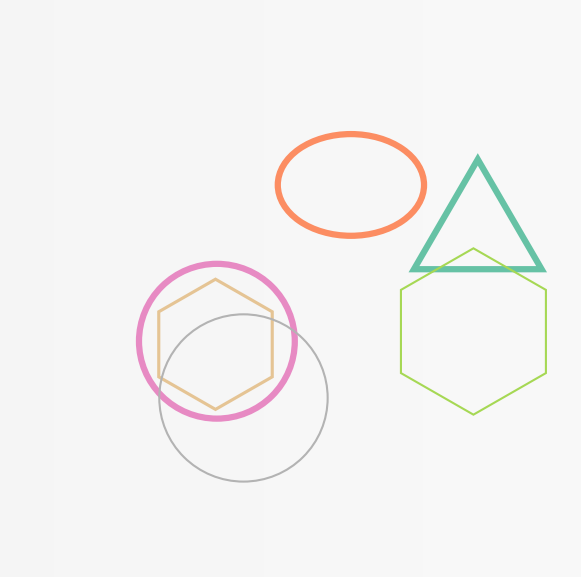[{"shape": "triangle", "thickness": 3, "radius": 0.63, "center": [0.822, 0.596]}, {"shape": "oval", "thickness": 3, "radius": 0.63, "center": [0.604, 0.679]}, {"shape": "circle", "thickness": 3, "radius": 0.67, "center": [0.373, 0.408]}, {"shape": "hexagon", "thickness": 1, "radius": 0.72, "center": [0.814, 0.425]}, {"shape": "hexagon", "thickness": 1.5, "radius": 0.56, "center": [0.371, 0.403]}, {"shape": "circle", "thickness": 1, "radius": 0.72, "center": [0.419, 0.31]}]